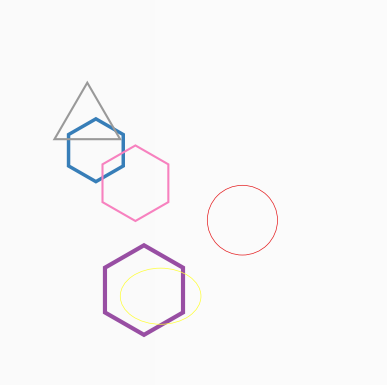[{"shape": "circle", "thickness": 0.5, "radius": 0.45, "center": [0.626, 0.428]}, {"shape": "hexagon", "thickness": 2.5, "radius": 0.41, "center": [0.247, 0.61]}, {"shape": "hexagon", "thickness": 3, "radius": 0.58, "center": [0.372, 0.247]}, {"shape": "oval", "thickness": 0.5, "radius": 0.52, "center": [0.415, 0.231]}, {"shape": "hexagon", "thickness": 1.5, "radius": 0.49, "center": [0.349, 0.524]}, {"shape": "triangle", "thickness": 1.5, "radius": 0.49, "center": [0.225, 0.687]}]